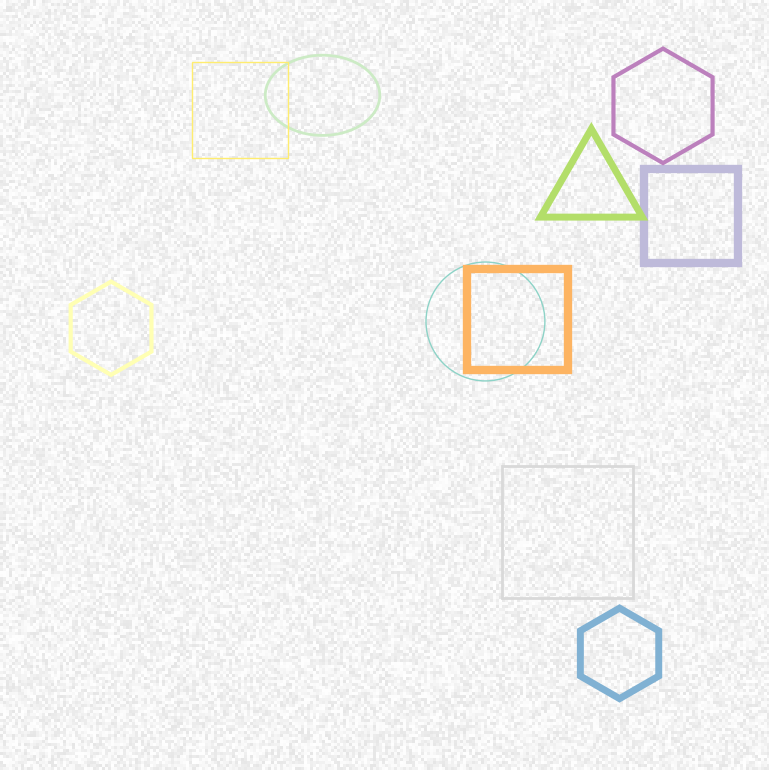[{"shape": "circle", "thickness": 0.5, "radius": 0.39, "center": [0.63, 0.582]}, {"shape": "hexagon", "thickness": 1.5, "radius": 0.3, "center": [0.144, 0.574]}, {"shape": "square", "thickness": 3, "radius": 0.31, "center": [0.897, 0.72]}, {"shape": "hexagon", "thickness": 2.5, "radius": 0.29, "center": [0.805, 0.151]}, {"shape": "square", "thickness": 3, "radius": 0.33, "center": [0.672, 0.586]}, {"shape": "triangle", "thickness": 2.5, "radius": 0.38, "center": [0.768, 0.756]}, {"shape": "square", "thickness": 1, "radius": 0.43, "center": [0.737, 0.309]}, {"shape": "hexagon", "thickness": 1.5, "radius": 0.37, "center": [0.861, 0.863]}, {"shape": "oval", "thickness": 1, "radius": 0.37, "center": [0.419, 0.876]}, {"shape": "square", "thickness": 0.5, "radius": 0.31, "center": [0.312, 0.857]}]